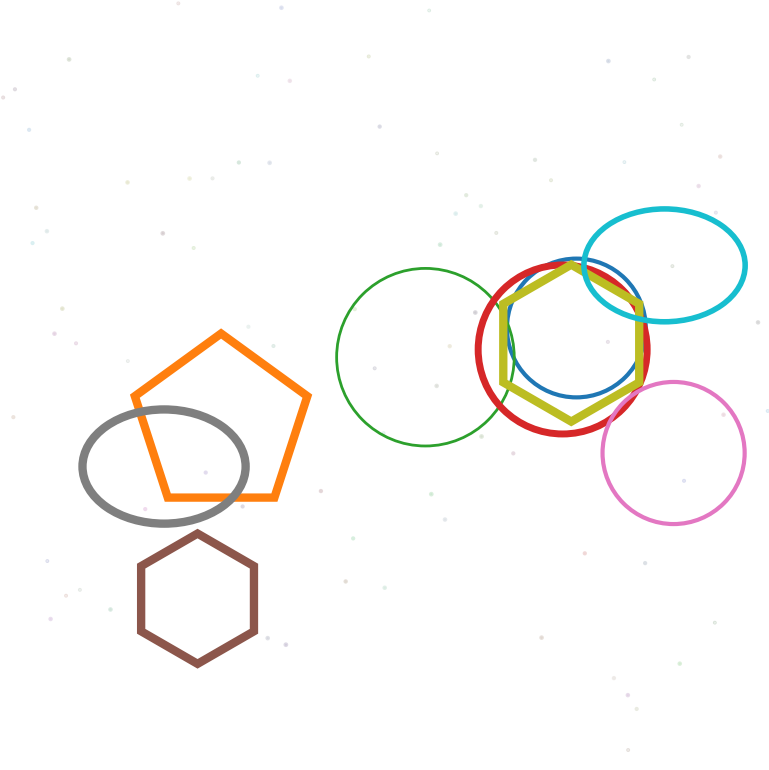[{"shape": "circle", "thickness": 1.5, "radius": 0.45, "center": [0.749, 0.574]}, {"shape": "pentagon", "thickness": 3, "radius": 0.59, "center": [0.287, 0.449]}, {"shape": "circle", "thickness": 1, "radius": 0.58, "center": [0.553, 0.536]}, {"shape": "circle", "thickness": 2.5, "radius": 0.55, "center": [0.731, 0.546]}, {"shape": "hexagon", "thickness": 3, "radius": 0.42, "center": [0.257, 0.222]}, {"shape": "circle", "thickness": 1.5, "radius": 0.46, "center": [0.875, 0.412]}, {"shape": "oval", "thickness": 3, "radius": 0.53, "center": [0.213, 0.394]}, {"shape": "hexagon", "thickness": 3, "radius": 0.51, "center": [0.742, 0.554]}, {"shape": "oval", "thickness": 2, "radius": 0.52, "center": [0.863, 0.655]}]